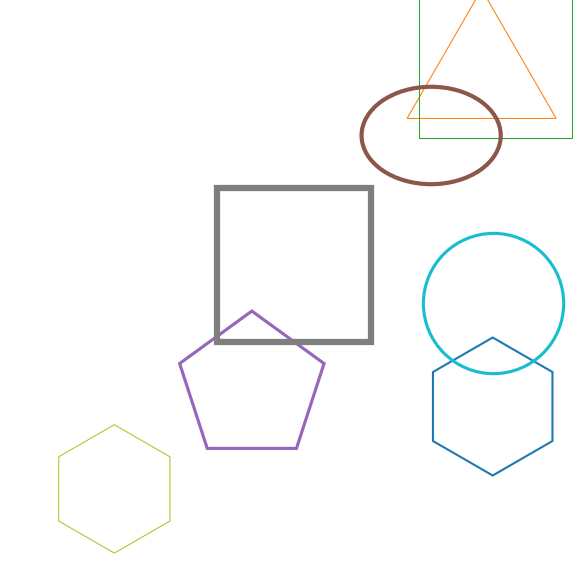[{"shape": "hexagon", "thickness": 1, "radius": 0.6, "center": [0.853, 0.295]}, {"shape": "triangle", "thickness": 0.5, "radius": 0.75, "center": [0.834, 0.869]}, {"shape": "square", "thickness": 0.5, "radius": 0.66, "center": [0.858, 0.893]}, {"shape": "pentagon", "thickness": 1.5, "radius": 0.66, "center": [0.436, 0.329]}, {"shape": "oval", "thickness": 2, "radius": 0.6, "center": [0.747, 0.765]}, {"shape": "square", "thickness": 3, "radius": 0.67, "center": [0.509, 0.541]}, {"shape": "hexagon", "thickness": 0.5, "radius": 0.56, "center": [0.198, 0.153]}, {"shape": "circle", "thickness": 1.5, "radius": 0.61, "center": [0.855, 0.474]}]